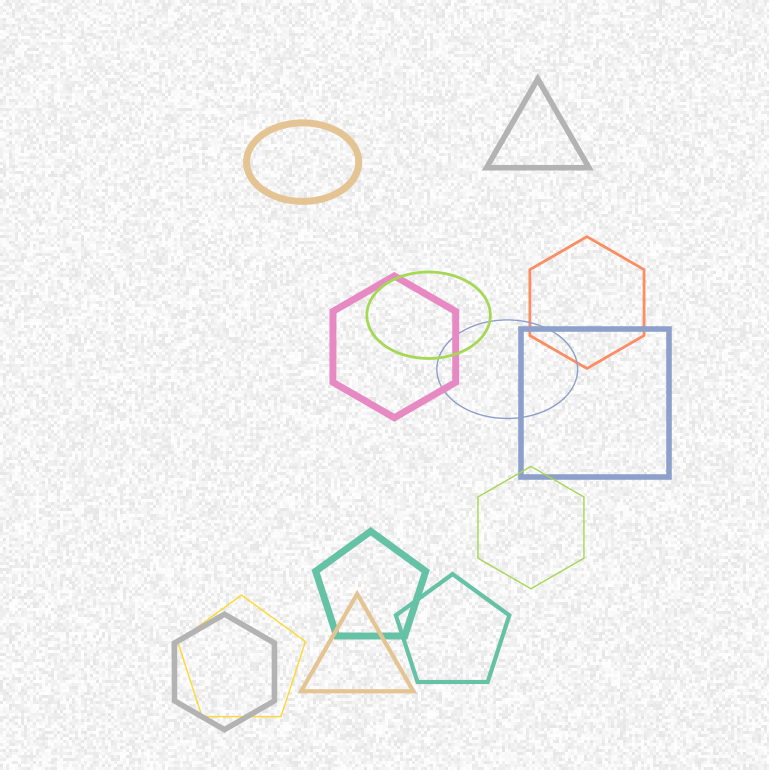[{"shape": "pentagon", "thickness": 1.5, "radius": 0.39, "center": [0.588, 0.177]}, {"shape": "pentagon", "thickness": 2.5, "radius": 0.38, "center": [0.481, 0.235]}, {"shape": "hexagon", "thickness": 1, "radius": 0.43, "center": [0.762, 0.607]}, {"shape": "oval", "thickness": 0.5, "radius": 0.46, "center": [0.659, 0.521]}, {"shape": "square", "thickness": 2, "radius": 0.48, "center": [0.773, 0.476]}, {"shape": "hexagon", "thickness": 2.5, "radius": 0.46, "center": [0.512, 0.55]}, {"shape": "hexagon", "thickness": 0.5, "radius": 0.4, "center": [0.69, 0.315]}, {"shape": "oval", "thickness": 1, "radius": 0.4, "center": [0.557, 0.591]}, {"shape": "pentagon", "thickness": 0.5, "radius": 0.44, "center": [0.314, 0.14]}, {"shape": "oval", "thickness": 2.5, "radius": 0.36, "center": [0.393, 0.789]}, {"shape": "triangle", "thickness": 1.5, "radius": 0.42, "center": [0.464, 0.144]}, {"shape": "triangle", "thickness": 2, "radius": 0.38, "center": [0.698, 0.821]}, {"shape": "hexagon", "thickness": 2, "radius": 0.37, "center": [0.292, 0.127]}]